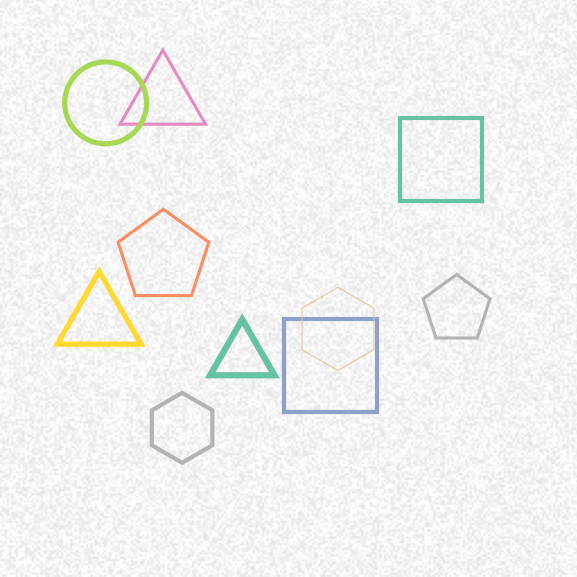[{"shape": "triangle", "thickness": 3, "radius": 0.32, "center": [0.42, 0.382]}, {"shape": "square", "thickness": 2, "radius": 0.36, "center": [0.764, 0.723]}, {"shape": "pentagon", "thickness": 1.5, "radius": 0.41, "center": [0.283, 0.554]}, {"shape": "square", "thickness": 2, "radius": 0.4, "center": [0.572, 0.367]}, {"shape": "triangle", "thickness": 1.5, "radius": 0.43, "center": [0.282, 0.827]}, {"shape": "circle", "thickness": 2.5, "radius": 0.35, "center": [0.183, 0.821]}, {"shape": "triangle", "thickness": 2.5, "radius": 0.42, "center": [0.172, 0.445]}, {"shape": "hexagon", "thickness": 0.5, "radius": 0.36, "center": [0.585, 0.43]}, {"shape": "pentagon", "thickness": 1.5, "radius": 0.3, "center": [0.791, 0.463]}, {"shape": "hexagon", "thickness": 2, "radius": 0.3, "center": [0.315, 0.258]}]